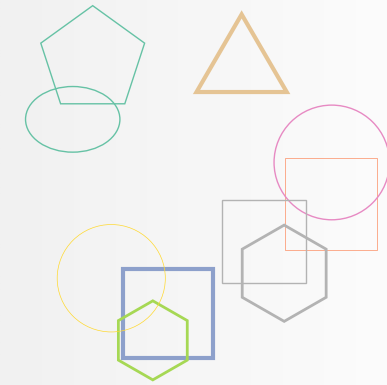[{"shape": "oval", "thickness": 1, "radius": 0.61, "center": [0.188, 0.69]}, {"shape": "pentagon", "thickness": 1, "radius": 0.7, "center": [0.239, 0.844]}, {"shape": "square", "thickness": 0.5, "radius": 0.59, "center": [0.854, 0.47]}, {"shape": "square", "thickness": 3, "radius": 0.58, "center": [0.433, 0.186]}, {"shape": "circle", "thickness": 1, "radius": 0.74, "center": [0.856, 0.578]}, {"shape": "hexagon", "thickness": 2, "radius": 0.51, "center": [0.394, 0.116]}, {"shape": "circle", "thickness": 0.5, "radius": 0.7, "center": [0.287, 0.277]}, {"shape": "triangle", "thickness": 3, "radius": 0.67, "center": [0.624, 0.828]}, {"shape": "square", "thickness": 1, "radius": 0.54, "center": [0.681, 0.372]}, {"shape": "hexagon", "thickness": 2, "radius": 0.63, "center": [0.733, 0.29]}]